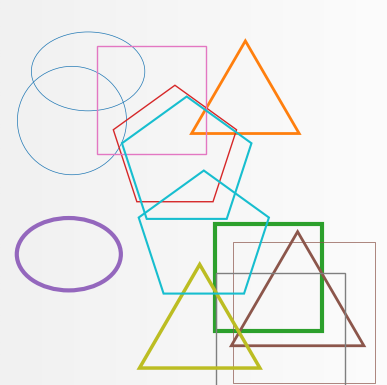[{"shape": "circle", "thickness": 0.5, "radius": 0.7, "center": [0.186, 0.687]}, {"shape": "oval", "thickness": 0.5, "radius": 0.73, "center": [0.227, 0.815]}, {"shape": "triangle", "thickness": 2, "radius": 0.8, "center": [0.633, 0.733]}, {"shape": "square", "thickness": 3, "radius": 0.69, "center": [0.693, 0.279]}, {"shape": "pentagon", "thickness": 1, "radius": 0.84, "center": [0.451, 0.611]}, {"shape": "oval", "thickness": 3, "radius": 0.67, "center": [0.178, 0.34]}, {"shape": "triangle", "thickness": 2, "radius": 0.99, "center": [0.768, 0.201]}, {"shape": "square", "thickness": 0.5, "radius": 0.92, "center": [0.785, 0.189]}, {"shape": "square", "thickness": 1, "radius": 0.7, "center": [0.39, 0.741]}, {"shape": "square", "thickness": 1, "radius": 0.83, "center": [0.723, 0.124]}, {"shape": "triangle", "thickness": 2.5, "radius": 0.9, "center": [0.515, 0.134]}, {"shape": "pentagon", "thickness": 1.5, "radius": 0.88, "center": [0.526, 0.38]}, {"shape": "pentagon", "thickness": 1.5, "radius": 0.88, "center": [0.482, 0.574]}]